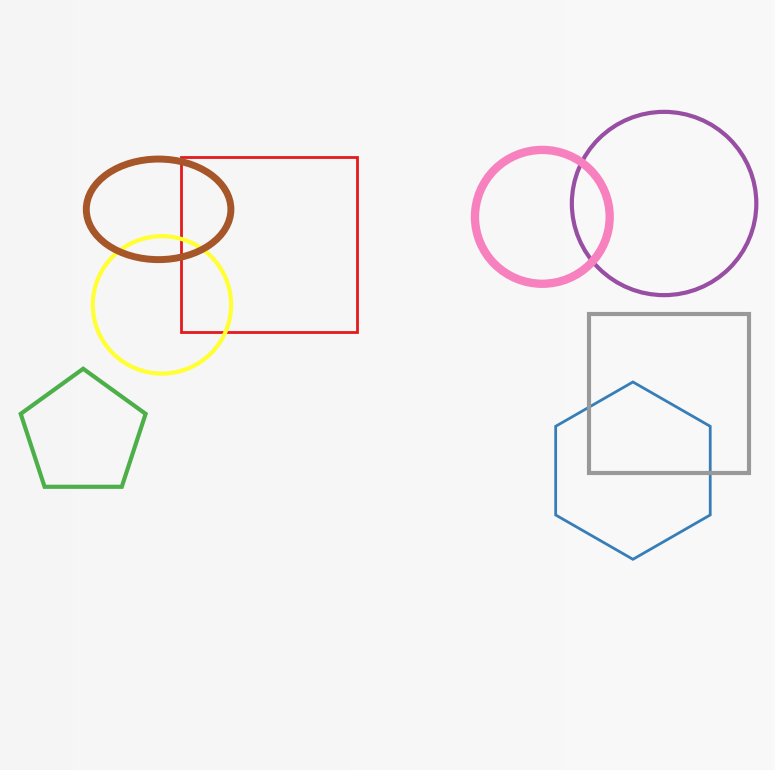[{"shape": "square", "thickness": 1, "radius": 0.57, "center": [0.347, 0.682]}, {"shape": "hexagon", "thickness": 1, "radius": 0.58, "center": [0.817, 0.389]}, {"shape": "pentagon", "thickness": 1.5, "radius": 0.42, "center": [0.107, 0.436]}, {"shape": "circle", "thickness": 1.5, "radius": 0.6, "center": [0.857, 0.736]}, {"shape": "circle", "thickness": 1.5, "radius": 0.45, "center": [0.209, 0.604]}, {"shape": "oval", "thickness": 2.5, "radius": 0.47, "center": [0.205, 0.728]}, {"shape": "circle", "thickness": 3, "radius": 0.43, "center": [0.7, 0.718]}, {"shape": "square", "thickness": 1.5, "radius": 0.52, "center": [0.863, 0.489]}]